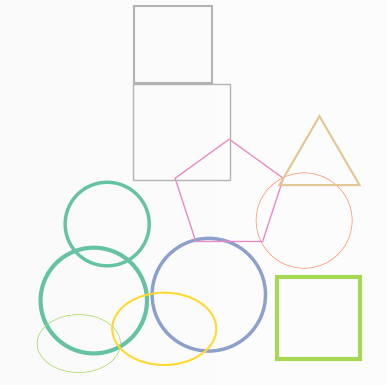[{"shape": "circle", "thickness": 2.5, "radius": 0.54, "center": [0.277, 0.418]}, {"shape": "circle", "thickness": 3, "radius": 0.69, "center": [0.242, 0.219]}, {"shape": "circle", "thickness": 0.5, "radius": 0.62, "center": [0.785, 0.427]}, {"shape": "circle", "thickness": 2.5, "radius": 0.73, "center": [0.539, 0.235]}, {"shape": "pentagon", "thickness": 1, "radius": 0.73, "center": [0.592, 0.492]}, {"shape": "square", "thickness": 3, "radius": 0.54, "center": [0.822, 0.174]}, {"shape": "oval", "thickness": 0.5, "radius": 0.54, "center": [0.203, 0.108]}, {"shape": "oval", "thickness": 1.5, "radius": 0.67, "center": [0.424, 0.146]}, {"shape": "triangle", "thickness": 1.5, "radius": 0.6, "center": [0.824, 0.579]}, {"shape": "square", "thickness": 1.5, "radius": 0.5, "center": [0.446, 0.884]}, {"shape": "square", "thickness": 1, "radius": 0.63, "center": [0.468, 0.656]}]